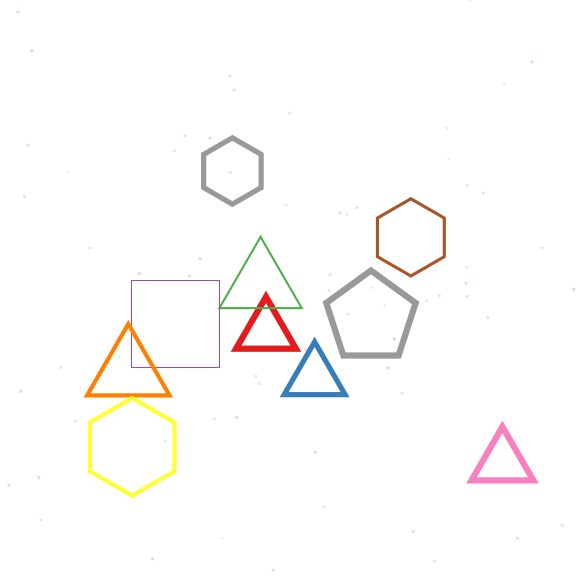[{"shape": "triangle", "thickness": 3, "radius": 0.3, "center": [0.461, 0.425]}, {"shape": "triangle", "thickness": 2.5, "radius": 0.3, "center": [0.545, 0.346]}, {"shape": "triangle", "thickness": 1, "radius": 0.41, "center": [0.451, 0.507]}, {"shape": "square", "thickness": 0.5, "radius": 0.38, "center": [0.303, 0.439]}, {"shape": "triangle", "thickness": 2, "radius": 0.41, "center": [0.222, 0.356]}, {"shape": "hexagon", "thickness": 2, "radius": 0.42, "center": [0.229, 0.225]}, {"shape": "hexagon", "thickness": 1.5, "radius": 0.33, "center": [0.711, 0.588]}, {"shape": "triangle", "thickness": 3, "radius": 0.31, "center": [0.87, 0.198]}, {"shape": "hexagon", "thickness": 2.5, "radius": 0.29, "center": [0.402, 0.703]}, {"shape": "pentagon", "thickness": 3, "radius": 0.41, "center": [0.642, 0.449]}]